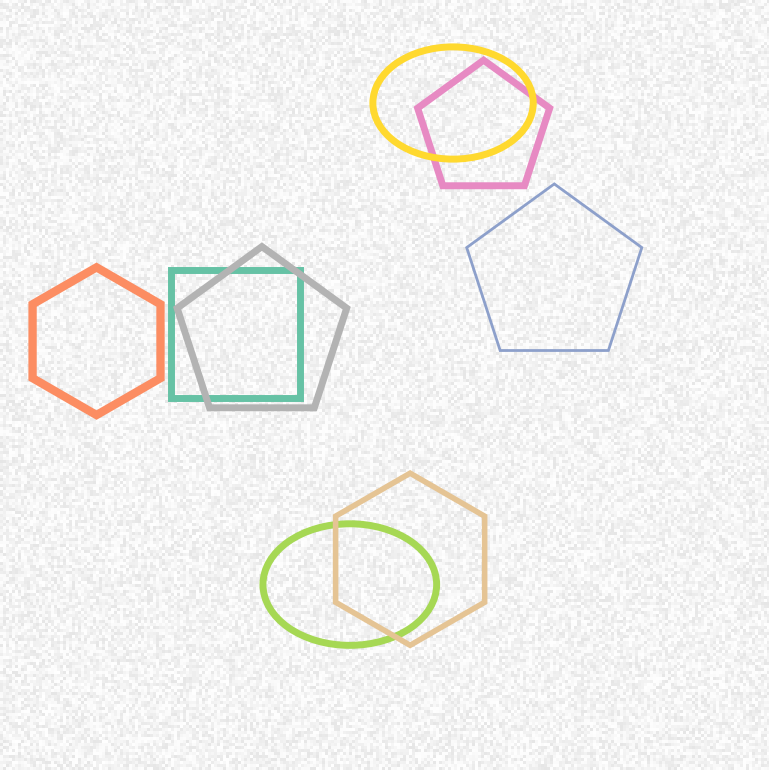[{"shape": "square", "thickness": 2.5, "radius": 0.42, "center": [0.306, 0.566]}, {"shape": "hexagon", "thickness": 3, "radius": 0.48, "center": [0.125, 0.557]}, {"shape": "pentagon", "thickness": 1, "radius": 0.6, "center": [0.72, 0.642]}, {"shape": "pentagon", "thickness": 2.5, "radius": 0.45, "center": [0.628, 0.832]}, {"shape": "oval", "thickness": 2.5, "radius": 0.56, "center": [0.454, 0.241]}, {"shape": "oval", "thickness": 2.5, "radius": 0.52, "center": [0.588, 0.866]}, {"shape": "hexagon", "thickness": 2, "radius": 0.56, "center": [0.533, 0.274]}, {"shape": "pentagon", "thickness": 2.5, "radius": 0.58, "center": [0.34, 0.564]}]